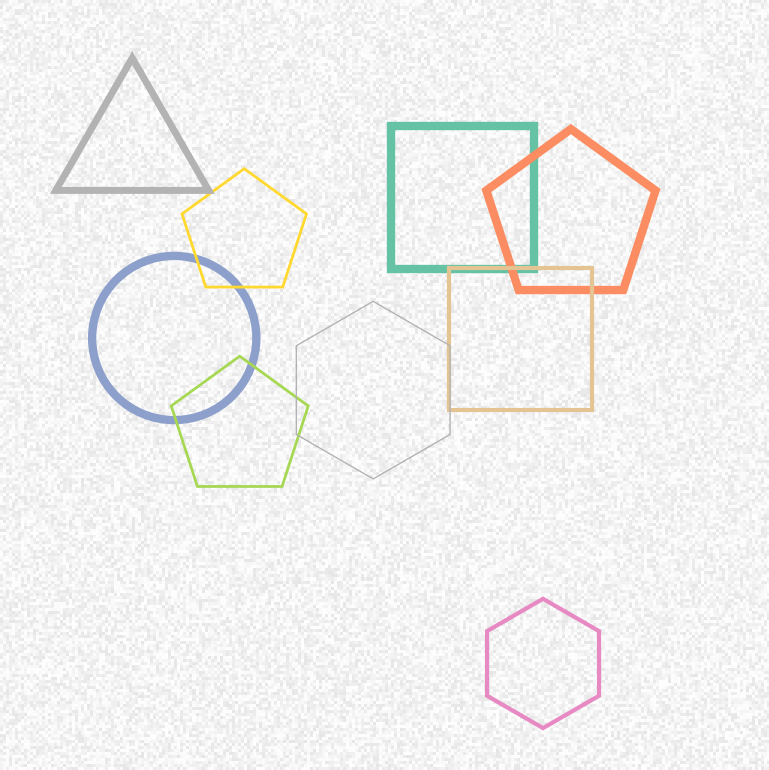[{"shape": "square", "thickness": 3, "radius": 0.46, "center": [0.601, 0.744]}, {"shape": "pentagon", "thickness": 3, "radius": 0.58, "center": [0.741, 0.717]}, {"shape": "circle", "thickness": 3, "radius": 0.53, "center": [0.226, 0.561]}, {"shape": "hexagon", "thickness": 1.5, "radius": 0.42, "center": [0.705, 0.138]}, {"shape": "pentagon", "thickness": 1, "radius": 0.47, "center": [0.311, 0.444]}, {"shape": "pentagon", "thickness": 1, "radius": 0.42, "center": [0.317, 0.696]}, {"shape": "square", "thickness": 1.5, "radius": 0.46, "center": [0.676, 0.56]}, {"shape": "triangle", "thickness": 2.5, "radius": 0.57, "center": [0.172, 0.81]}, {"shape": "hexagon", "thickness": 0.5, "radius": 0.58, "center": [0.485, 0.493]}]